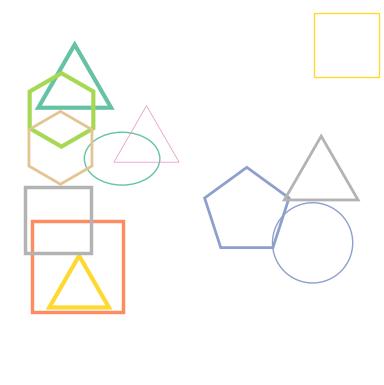[{"shape": "triangle", "thickness": 3, "radius": 0.55, "center": [0.194, 0.775]}, {"shape": "oval", "thickness": 1, "radius": 0.49, "center": [0.317, 0.588]}, {"shape": "square", "thickness": 2.5, "radius": 0.59, "center": [0.201, 0.308]}, {"shape": "pentagon", "thickness": 2, "radius": 0.58, "center": [0.641, 0.45]}, {"shape": "circle", "thickness": 1, "radius": 0.52, "center": [0.812, 0.369]}, {"shape": "triangle", "thickness": 0.5, "radius": 0.49, "center": [0.381, 0.628]}, {"shape": "hexagon", "thickness": 3, "radius": 0.48, "center": [0.16, 0.715]}, {"shape": "triangle", "thickness": 3, "radius": 0.45, "center": [0.205, 0.246]}, {"shape": "square", "thickness": 1, "radius": 0.42, "center": [0.9, 0.882]}, {"shape": "hexagon", "thickness": 2, "radius": 0.47, "center": [0.157, 0.616]}, {"shape": "triangle", "thickness": 2, "radius": 0.55, "center": [0.834, 0.536]}, {"shape": "square", "thickness": 2.5, "radius": 0.43, "center": [0.151, 0.428]}]